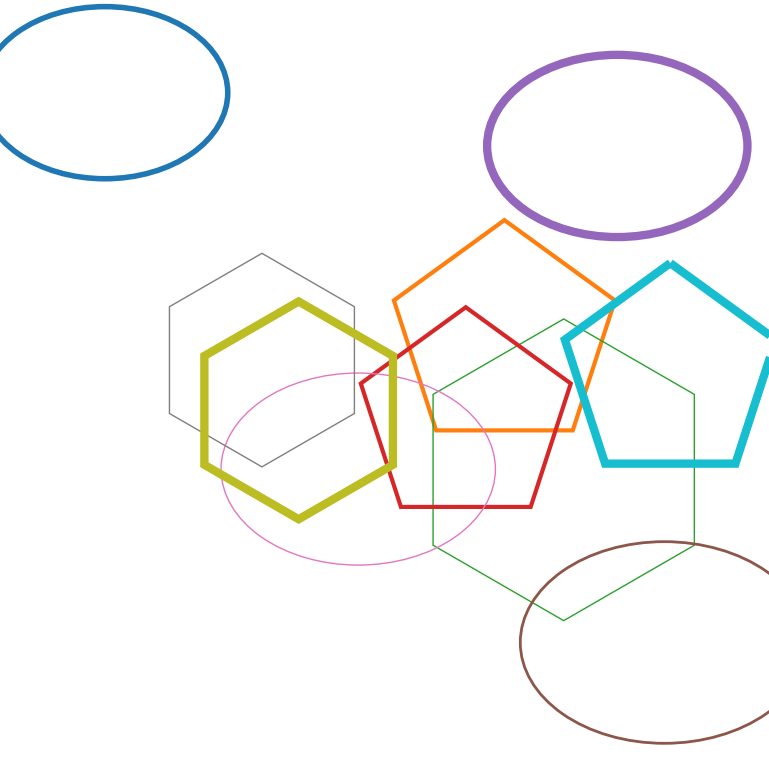[{"shape": "oval", "thickness": 2, "radius": 0.8, "center": [0.136, 0.88]}, {"shape": "pentagon", "thickness": 1.5, "radius": 0.75, "center": [0.655, 0.563]}, {"shape": "hexagon", "thickness": 0.5, "radius": 0.98, "center": [0.732, 0.39]}, {"shape": "pentagon", "thickness": 1.5, "radius": 0.72, "center": [0.605, 0.458]}, {"shape": "oval", "thickness": 3, "radius": 0.85, "center": [0.802, 0.81]}, {"shape": "oval", "thickness": 1, "radius": 0.94, "center": [0.863, 0.166]}, {"shape": "oval", "thickness": 0.5, "radius": 0.89, "center": [0.465, 0.391]}, {"shape": "hexagon", "thickness": 0.5, "radius": 0.69, "center": [0.34, 0.532]}, {"shape": "hexagon", "thickness": 3, "radius": 0.71, "center": [0.388, 0.467]}, {"shape": "pentagon", "thickness": 3, "radius": 0.72, "center": [0.87, 0.514]}]